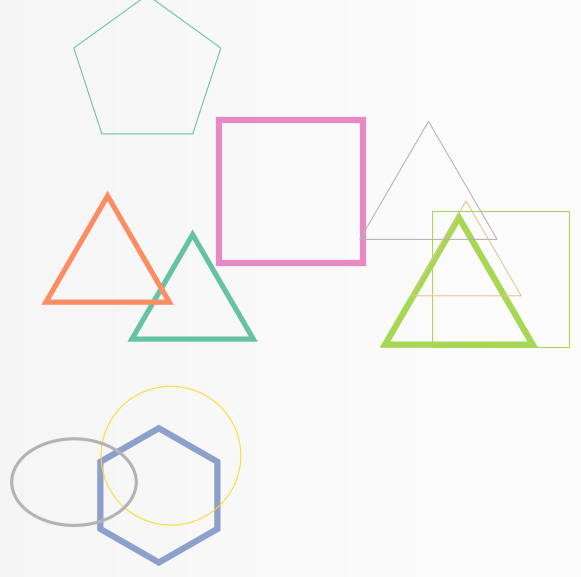[{"shape": "triangle", "thickness": 2.5, "radius": 0.6, "center": [0.331, 0.472]}, {"shape": "pentagon", "thickness": 0.5, "radius": 0.67, "center": [0.253, 0.875]}, {"shape": "triangle", "thickness": 2.5, "radius": 0.61, "center": [0.185, 0.537]}, {"shape": "hexagon", "thickness": 3, "radius": 0.58, "center": [0.273, 0.141]}, {"shape": "square", "thickness": 3, "radius": 0.62, "center": [0.5, 0.668]}, {"shape": "triangle", "thickness": 3, "radius": 0.73, "center": [0.789, 0.476]}, {"shape": "square", "thickness": 0.5, "radius": 0.59, "center": [0.862, 0.516]}, {"shape": "circle", "thickness": 0.5, "radius": 0.6, "center": [0.294, 0.21]}, {"shape": "triangle", "thickness": 0.5, "radius": 0.55, "center": [0.802, 0.542]}, {"shape": "oval", "thickness": 1.5, "radius": 0.54, "center": [0.127, 0.164]}, {"shape": "triangle", "thickness": 0.5, "radius": 0.68, "center": [0.737, 0.653]}]